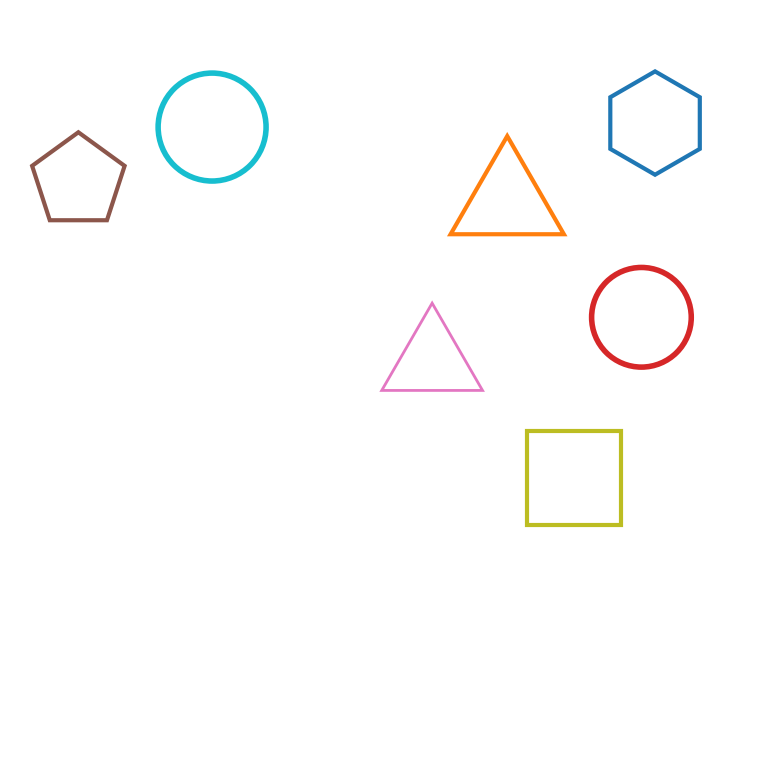[{"shape": "hexagon", "thickness": 1.5, "radius": 0.34, "center": [0.851, 0.84]}, {"shape": "triangle", "thickness": 1.5, "radius": 0.42, "center": [0.659, 0.738]}, {"shape": "circle", "thickness": 2, "radius": 0.32, "center": [0.833, 0.588]}, {"shape": "pentagon", "thickness": 1.5, "radius": 0.32, "center": [0.102, 0.765]}, {"shape": "triangle", "thickness": 1, "radius": 0.38, "center": [0.561, 0.531]}, {"shape": "square", "thickness": 1.5, "radius": 0.3, "center": [0.745, 0.379]}, {"shape": "circle", "thickness": 2, "radius": 0.35, "center": [0.275, 0.835]}]